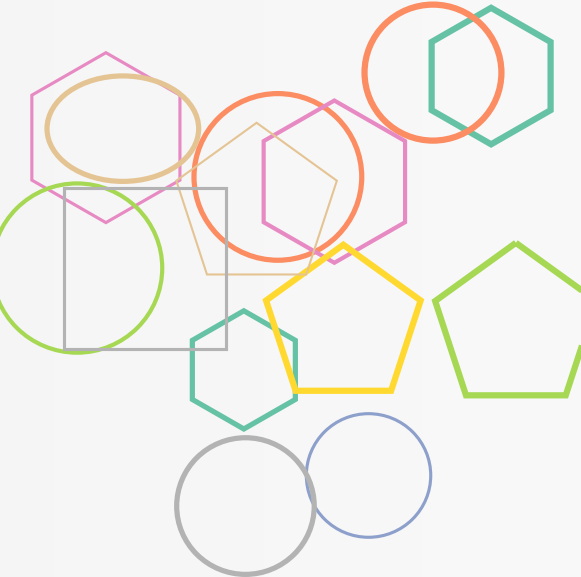[{"shape": "hexagon", "thickness": 2.5, "radius": 0.51, "center": [0.42, 0.359]}, {"shape": "hexagon", "thickness": 3, "radius": 0.59, "center": [0.845, 0.867]}, {"shape": "circle", "thickness": 2.5, "radius": 0.72, "center": [0.478, 0.693]}, {"shape": "circle", "thickness": 3, "radius": 0.59, "center": [0.745, 0.873]}, {"shape": "circle", "thickness": 1.5, "radius": 0.54, "center": [0.634, 0.176]}, {"shape": "hexagon", "thickness": 2, "radius": 0.7, "center": [0.575, 0.685]}, {"shape": "hexagon", "thickness": 1.5, "radius": 0.74, "center": [0.182, 0.761]}, {"shape": "circle", "thickness": 2, "radius": 0.73, "center": [0.133, 0.535]}, {"shape": "pentagon", "thickness": 3, "radius": 0.73, "center": [0.888, 0.433]}, {"shape": "pentagon", "thickness": 3, "radius": 0.7, "center": [0.591, 0.436]}, {"shape": "oval", "thickness": 2.5, "radius": 0.65, "center": [0.211, 0.776]}, {"shape": "pentagon", "thickness": 1, "radius": 0.73, "center": [0.441, 0.641]}, {"shape": "square", "thickness": 1.5, "radius": 0.7, "center": [0.249, 0.534]}, {"shape": "circle", "thickness": 2.5, "radius": 0.59, "center": [0.422, 0.123]}]